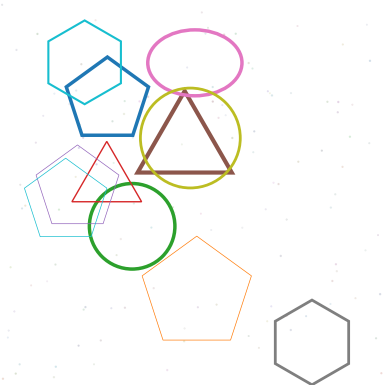[{"shape": "pentagon", "thickness": 2.5, "radius": 0.56, "center": [0.279, 0.74]}, {"shape": "pentagon", "thickness": 0.5, "radius": 0.75, "center": [0.511, 0.237]}, {"shape": "circle", "thickness": 2.5, "radius": 0.56, "center": [0.343, 0.412]}, {"shape": "triangle", "thickness": 1, "radius": 0.52, "center": [0.277, 0.528]}, {"shape": "pentagon", "thickness": 0.5, "radius": 0.57, "center": [0.201, 0.51]}, {"shape": "triangle", "thickness": 3, "radius": 0.71, "center": [0.48, 0.622]}, {"shape": "oval", "thickness": 2.5, "radius": 0.61, "center": [0.506, 0.837]}, {"shape": "hexagon", "thickness": 2, "radius": 0.55, "center": [0.81, 0.111]}, {"shape": "circle", "thickness": 2, "radius": 0.65, "center": [0.494, 0.642]}, {"shape": "pentagon", "thickness": 0.5, "radius": 0.56, "center": [0.171, 0.476]}, {"shape": "hexagon", "thickness": 1.5, "radius": 0.54, "center": [0.22, 0.838]}]